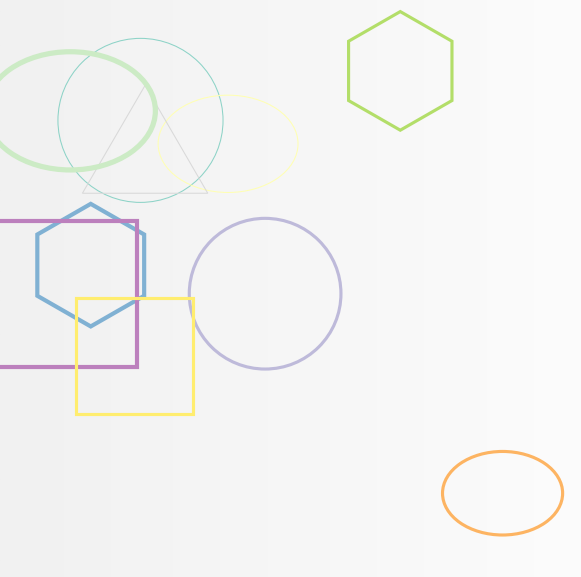[{"shape": "circle", "thickness": 0.5, "radius": 0.71, "center": [0.242, 0.791]}, {"shape": "oval", "thickness": 0.5, "radius": 0.6, "center": [0.392, 0.75]}, {"shape": "circle", "thickness": 1.5, "radius": 0.65, "center": [0.456, 0.491]}, {"shape": "hexagon", "thickness": 2, "radius": 0.53, "center": [0.156, 0.54]}, {"shape": "oval", "thickness": 1.5, "radius": 0.52, "center": [0.865, 0.145]}, {"shape": "hexagon", "thickness": 1.5, "radius": 0.51, "center": [0.689, 0.876]}, {"shape": "triangle", "thickness": 0.5, "radius": 0.62, "center": [0.25, 0.727]}, {"shape": "square", "thickness": 2, "radius": 0.63, "center": [0.109, 0.49]}, {"shape": "oval", "thickness": 2.5, "radius": 0.73, "center": [0.121, 0.807]}, {"shape": "square", "thickness": 1.5, "radius": 0.5, "center": [0.232, 0.383]}]